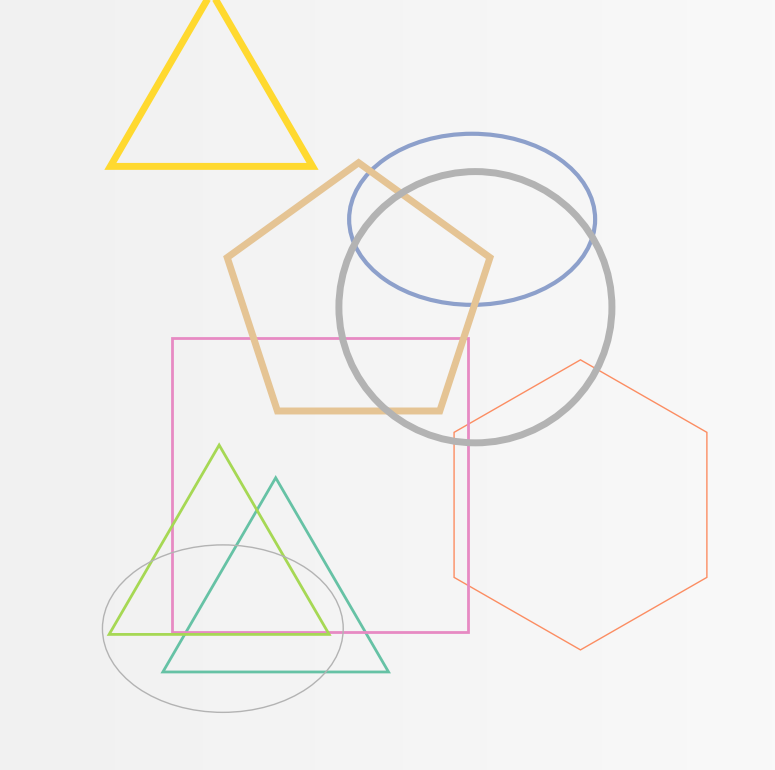[{"shape": "triangle", "thickness": 1, "radius": 0.84, "center": [0.356, 0.211]}, {"shape": "hexagon", "thickness": 0.5, "radius": 0.94, "center": [0.749, 0.344]}, {"shape": "oval", "thickness": 1.5, "radius": 0.79, "center": [0.609, 0.715]}, {"shape": "square", "thickness": 1, "radius": 0.95, "center": [0.413, 0.37]}, {"shape": "triangle", "thickness": 1, "radius": 0.82, "center": [0.283, 0.258]}, {"shape": "triangle", "thickness": 2.5, "radius": 0.75, "center": [0.273, 0.859]}, {"shape": "pentagon", "thickness": 2.5, "radius": 0.89, "center": [0.463, 0.61]}, {"shape": "oval", "thickness": 0.5, "radius": 0.78, "center": [0.288, 0.184]}, {"shape": "circle", "thickness": 2.5, "radius": 0.88, "center": [0.613, 0.601]}]